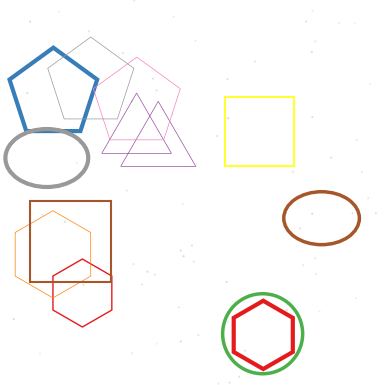[{"shape": "hexagon", "thickness": 1, "radius": 0.44, "center": [0.214, 0.239]}, {"shape": "hexagon", "thickness": 3, "radius": 0.44, "center": [0.684, 0.13]}, {"shape": "pentagon", "thickness": 3, "radius": 0.6, "center": [0.139, 0.756]}, {"shape": "circle", "thickness": 2.5, "radius": 0.52, "center": [0.682, 0.133]}, {"shape": "triangle", "thickness": 0.5, "radius": 0.56, "center": [0.411, 0.624]}, {"shape": "triangle", "thickness": 0.5, "radius": 0.52, "center": [0.355, 0.654]}, {"shape": "hexagon", "thickness": 0.5, "radius": 0.57, "center": [0.138, 0.339]}, {"shape": "square", "thickness": 1.5, "radius": 0.45, "center": [0.674, 0.658]}, {"shape": "oval", "thickness": 2.5, "radius": 0.49, "center": [0.835, 0.433]}, {"shape": "square", "thickness": 1.5, "radius": 0.53, "center": [0.182, 0.373]}, {"shape": "pentagon", "thickness": 0.5, "radius": 0.59, "center": [0.355, 0.733]}, {"shape": "oval", "thickness": 3, "radius": 0.54, "center": [0.122, 0.59]}, {"shape": "pentagon", "thickness": 0.5, "radius": 0.59, "center": [0.236, 0.786]}]